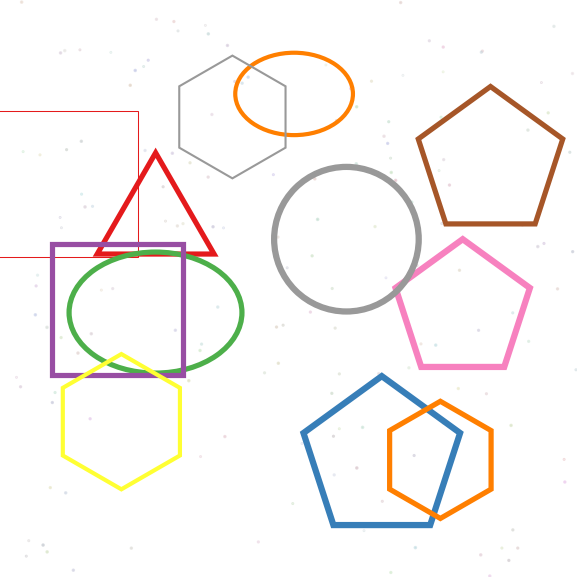[{"shape": "triangle", "thickness": 2.5, "radius": 0.58, "center": [0.27, 0.618]}, {"shape": "square", "thickness": 0.5, "radius": 0.63, "center": [0.112, 0.681]}, {"shape": "pentagon", "thickness": 3, "radius": 0.71, "center": [0.661, 0.205]}, {"shape": "oval", "thickness": 2.5, "radius": 0.75, "center": [0.269, 0.458]}, {"shape": "square", "thickness": 2.5, "radius": 0.57, "center": [0.203, 0.464]}, {"shape": "hexagon", "thickness": 2.5, "radius": 0.51, "center": [0.763, 0.203]}, {"shape": "oval", "thickness": 2, "radius": 0.51, "center": [0.509, 0.836]}, {"shape": "hexagon", "thickness": 2, "radius": 0.59, "center": [0.21, 0.269]}, {"shape": "pentagon", "thickness": 2.5, "radius": 0.66, "center": [0.849, 0.718]}, {"shape": "pentagon", "thickness": 3, "radius": 0.61, "center": [0.801, 0.463]}, {"shape": "hexagon", "thickness": 1, "radius": 0.53, "center": [0.402, 0.797]}, {"shape": "circle", "thickness": 3, "radius": 0.63, "center": [0.6, 0.585]}]